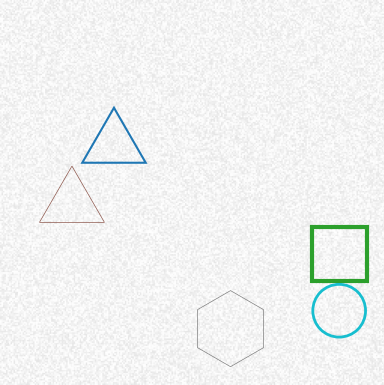[{"shape": "triangle", "thickness": 1.5, "radius": 0.48, "center": [0.296, 0.625]}, {"shape": "square", "thickness": 3, "radius": 0.35, "center": [0.881, 0.34]}, {"shape": "triangle", "thickness": 0.5, "radius": 0.49, "center": [0.187, 0.471]}, {"shape": "hexagon", "thickness": 0.5, "radius": 0.49, "center": [0.599, 0.146]}, {"shape": "circle", "thickness": 2, "radius": 0.34, "center": [0.881, 0.193]}]